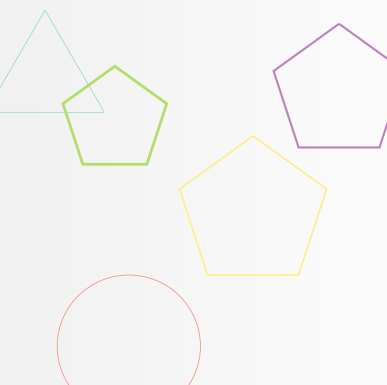[{"shape": "triangle", "thickness": 0.5, "radius": 0.88, "center": [0.116, 0.797]}, {"shape": "circle", "thickness": 0.5, "radius": 0.92, "center": [0.332, 0.101]}, {"shape": "pentagon", "thickness": 2, "radius": 0.7, "center": [0.296, 0.687]}, {"shape": "pentagon", "thickness": 1.5, "radius": 0.89, "center": [0.875, 0.761]}, {"shape": "pentagon", "thickness": 1, "radius": 1.0, "center": [0.653, 0.447]}]